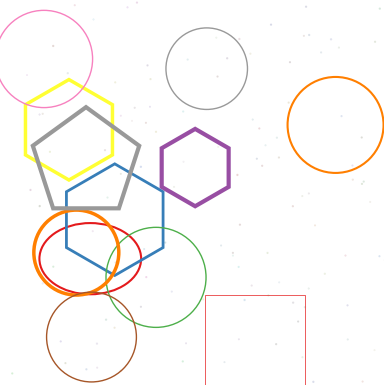[{"shape": "oval", "thickness": 1.5, "radius": 0.66, "center": [0.235, 0.328]}, {"shape": "square", "thickness": 0.5, "radius": 0.65, "center": [0.662, 0.104]}, {"shape": "hexagon", "thickness": 2, "radius": 0.72, "center": [0.298, 0.429]}, {"shape": "circle", "thickness": 1, "radius": 0.65, "center": [0.405, 0.28]}, {"shape": "hexagon", "thickness": 3, "radius": 0.5, "center": [0.507, 0.565]}, {"shape": "circle", "thickness": 2.5, "radius": 0.55, "center": [0.198, 0.344]}, {"shape": "circle", "thickness": 1.5, "radius": 0.62, "center": [0.872, 0.675]}, {"shape": "hexagon", "thickness": 2.5, "radius": 0.65, "center": [0.179, 0.663]}, {"shape": "circle", "thickness": 1, "radius": 0.58, "center": [0.238, 0.125]}, {"shape": "circle", "thickness": 1, "radius": 0.63, "center": [0.114, 0.847]}, {"shape": "pentagon", "thickness": 3, "radius": 0.73, "center": [0.223, 0.576]}, {"shape": "circle", "thickness": 1, "radius": 0.53, "center": [0.537, 0.822]}]